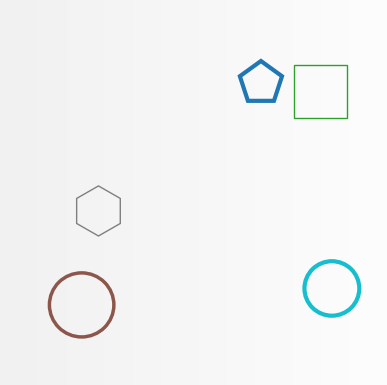[{"shape": "pentagon", "thickness": 3, "radius": 0.29, "center": [0.673, 0.784]}, {"shape": "square", "thickness": 1, "radius": 0.34, "center": [0.826, 0.762]}, {"shape": "circle", "thickness": 2.5, "radius": 0.42, "center": [0.211, 0.208]}, {"shape": "hexagon", "thickness": 1, "radius": 0.33, "center": [0.254, 0.452]}, {"shape": "circle", "thickness": 3, "radius": 0.35, "center": [0.856, 0.251]}]